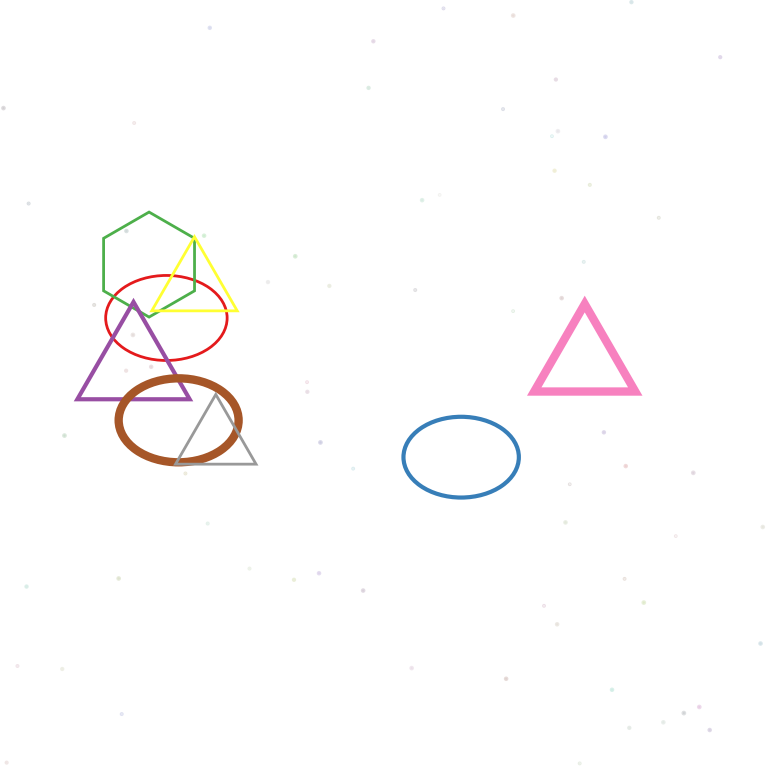[{"shape": "oval", "thickness": 1, "radius": 0.39, "center": [0.216, 0.587]}, {"shape": "oval", "thickness": 1.5, "radius": 0.37, "center": [0.599, 0.406]}, {"shape": "hexagon", "thickness": 1, "radius": 0.34, "center": [0.194, 0.656]}, {"shape": "triangle", "thickness": 1.5, "radius": 0.42, "center": [0.173, 0.524]}, {"shape": "triangle", "thickness": 1, "radius": 0.32, "center": [0.253, 0.628]}, {"shape": "oval", "thickness": 3, "radius": 0.39, "center": [0.232, 0.454]}, {"shape": "triangle", "thickness": 3, "radius": 0.38, "center": [0.759, 0.529]}, {"shape": "triangle", "thickness": 1, "radius": 0.3, "center": [0.28, 0.427]}]